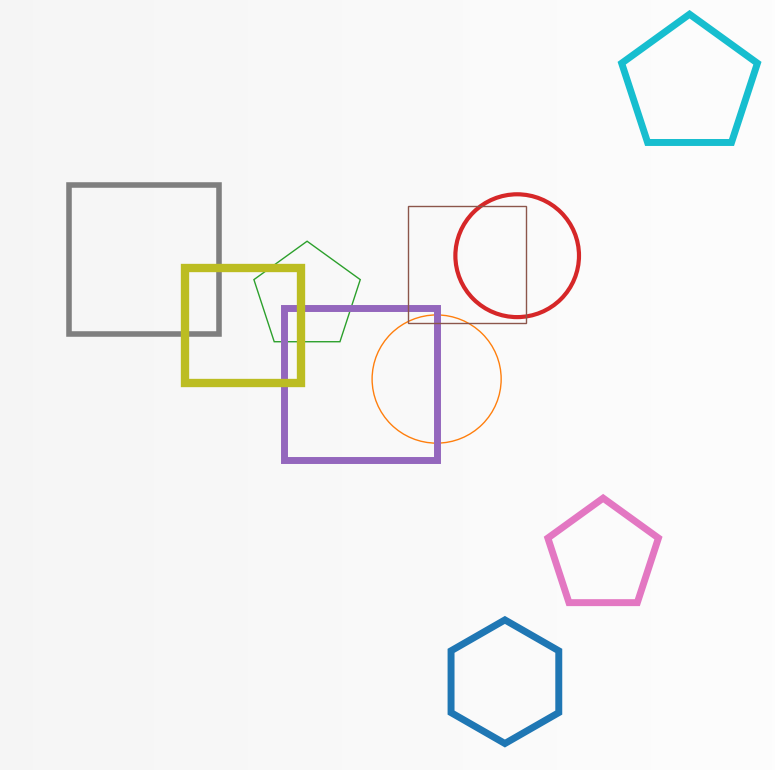[{"shape": "hexagon", "thickness": 2.5, "radius": 0.4, "center": [0.652, 0.115]}, {"shape": "circle", "thickness": 0.5, "radius": 0.42, "center": [0.563, 0.508]}, {"shape": "pentagon", "thickness": 0.5, "radius": 0.36, "center": [0.396, 0.615]}, {"shape": "circle", "thickness": 1.5, "radius": 0.4, "center": [0.667, 0.668]}, {"shape": "square", "thickness": 2.5, "radius": 0.49, "center": [0.465, 0.501]}, {"shape": "square", "thickness": 0.5, "radius": 0.38, "center": [0.602, 0.656]}, {"shape": "pentagon", "thickness": 2.5, "radius": 0.38, "center": [0.778, 0.278]}, {"shape": "square", "thickness": 2, "radius": 0.48, "center": [0.186, 0.663]}, {"shape": "square", "thickness": 3, "radius": 0.37, "center": [0.314, 0.577]}, {"shape": "pentagon", "thickness": 2.5, "radius": 0.46, "center": [0.89, 0.889]}]